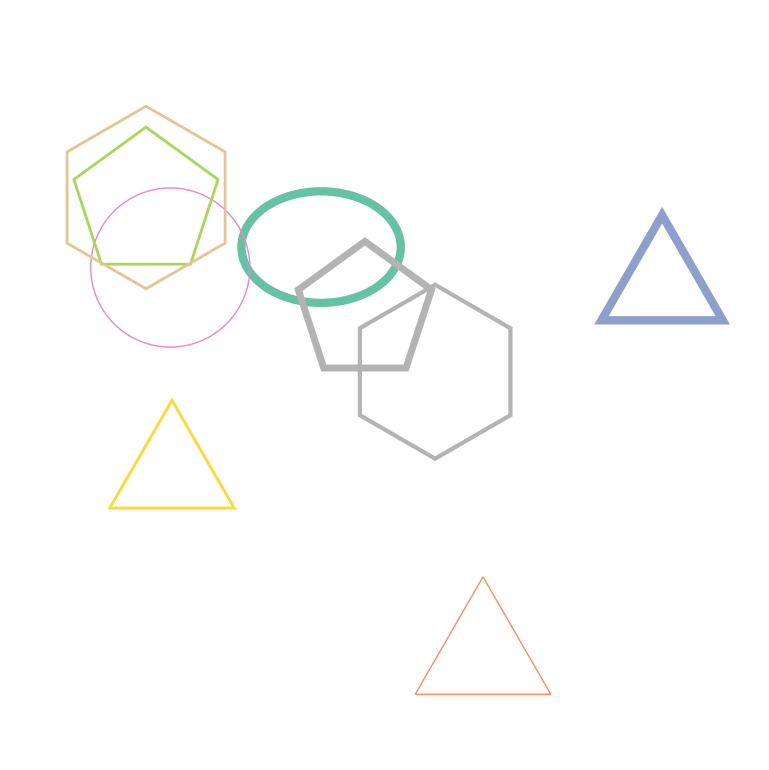[{"shape": "oval", "thickness": 3, "radius": 0.52, "center": [0.417, 0.679]}, {"shape": "triangle", "thickness": 0.5, "radius": 0.51, "center": [0.627, 0.149]}, {"shape": "triangle", "thickness": 3, "radius": 0.46, "center": [0.86, 0.63]}, {"shape": "circle", "thickness": 0.5, "radius": 0.52, "center": [0.221, 0.653]}, {"shape": "pentagon", "thickness": 1, "radius": 0.49, "center": [0.19, 0.737]}, {"shape": "triangle", "thickness": 1, "radius": 0.47, "center": [0.223, 0.387]}, {"shape": "hexagon", "thickness": 1, "radius": 0.59, "center": [0.19, 0.744]}, {"shape": "hexagon", "thickness": 1.5, "radius": 0.56, "center": [0.565, 0.517]}, {"shape": "pentagon", "thickness": 2.5, "radius": 0.45, "center": [0.474, 0.596]}]